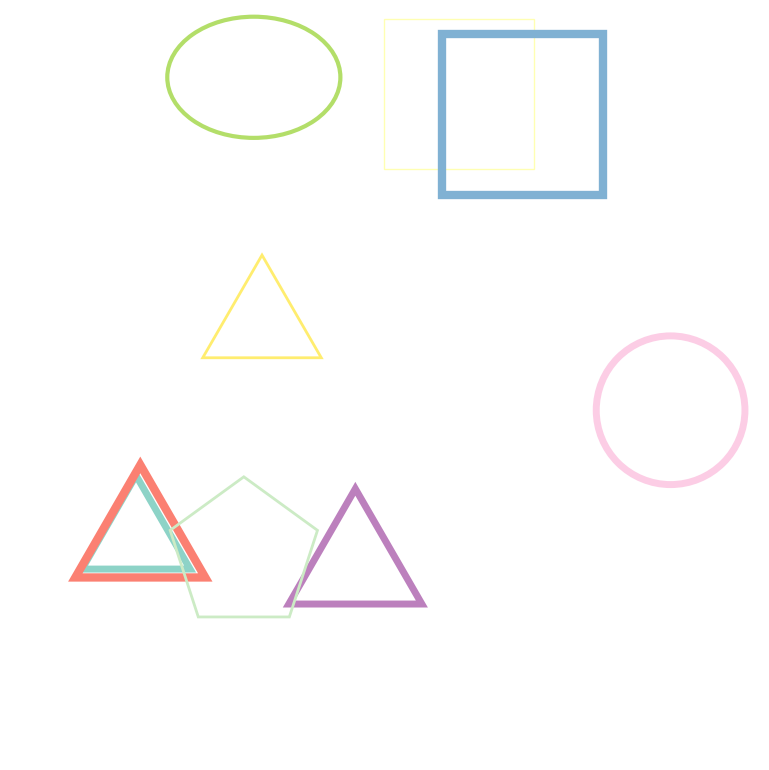[{"shape": "triangle", "thickness": 2.5, "radius": 0.41, "center": [0.177, 0.301]}, {"shape": "square", "thickness": 0.5, "radius": 0.49, "center": [0.596, 0.878]}, {"shape": "triangle", "thickness": 3, "radius": 0.49, "center": [0.182, 0.299]}, {"shape": "square", "thickness": 3, "radius": 0.52, "center": [0.679, 0.852]}, {"shape": "oval", "thickness": 1.5, "radius": 0.56, "center": [0.33, 0.9]}, {"shape": "circle", "thickness": 2.5, "radius": 0.48, "center": [0.871, 0.467]}, {"shape": "triangle", "thickness": 2.5, "radius": 0.5, "center": [0.461, 0.265]}, {"shape": "pentagon", "thickness": 1, "radius": 0.5, "center": [0.317, 0.28]}, {"shape": "triangle", "thickness": 1, "radius": 0.44, "center": [0.34, 0.58]}]